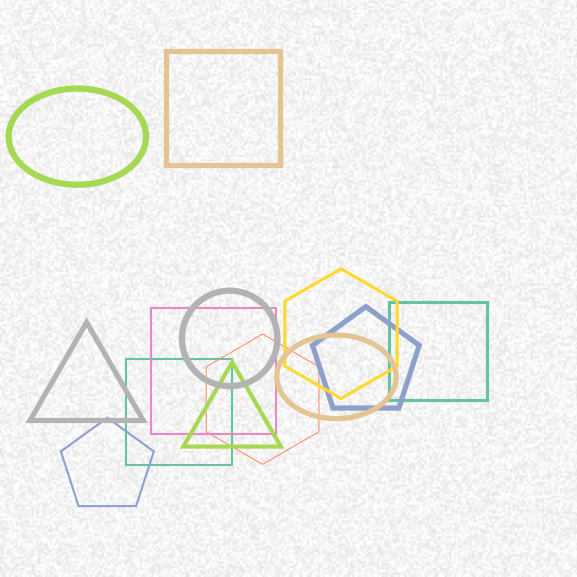[{"shape": "square", "thickness": 1, "radius": 0.46, "center": [0.31, 0.286]}, {"shape": "square", "thickness": 1.5, "radius": 0.42, "center": [0.758, 0.392]}, {"shape": "hexagon", "thickness": 0.5, "radius": 0.56, "center": [0.455, 0.308]}, {"shape": "pentagon", "thickness": 1, "radius": 0.42, "center": [0.186, 0.191]}, {"shape": "pentagon", "thickness": 2.5, "radius": 0.49, "center": [0.634, 0.371]}, {"shape": "square", "thickness": 1, "radius": 0.54, "center": [0.37, 0.357]}, {"shape": "oval", "thickness": 3, "radius": 0.59, "center": [0.134, 0.763]}, {"shape": "triangle", "thickness": 2, "radius": 0.49, "center": [0.402, 0.275]}, {"shape": "hexagon", "thickness": 1.5, "radius": 0.56, "center": [0.591, 0.421]}, {"shape": "square", "thickness": 2.5, "radius": 0.49, "center": [0.386, 0.812]}, {"shape": "oval", "thickness": 2.5, "radius": 0.52, "center": [0.583, 0.347]}, {"shape": "circle", "thickness": 3, "radius": 0.41, "center": [0.398, 0.413]}, {"shape": "triangle", "thickness": 2.5, "radius": 0.57, "center": [0.15, 0.328]}]